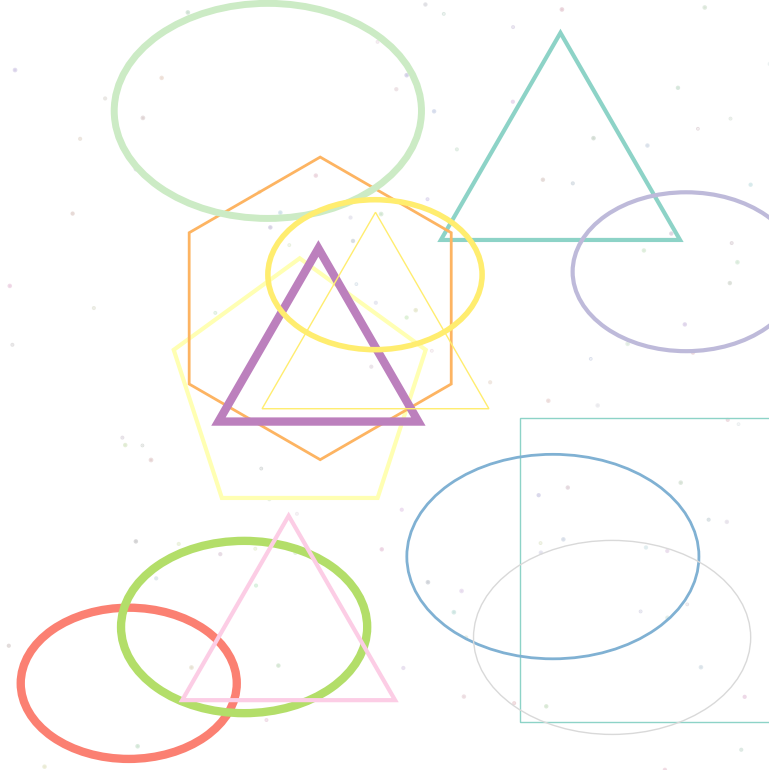[{"shape": "triangle", "thickness": 1.5, "radius": 0.9, "center": [0.728, 0.778]}, {"shape": "square", "thickness": 0.5, "radius": 0.99, "center": [0.873, 0.259]}, {"shape": "pentagon", "thickness": 1.5, "radius": 0.86, "center": [0.389, 0.492]}, {"shape": "oval", "thickness": 1.5, "radius": 0.74, "center": [0.891, 0.647]}, {"shape": "oval", "thickness": 3, "radius": 0.7, "center": [0.167, 0.113]}, {"shape": "oval", "thickness": 1, "radius": 0.95, "center": [0.718, 0.277]}, {"shape": "hexagon", "thickness": 1, "radius": 0.98, "center": [0.416, 0.6]}, {"shape": "oval", "thickness": 3, "radius": 0.8, "center": [0.317, 0.186]}, {"shape": "triangle", "thickness": 1.5, "radius": 0.8, "center": [0.375, 0.171]}, {"shape": "oval", "thickness": 0.5, "radius": 0.9, "center": [0.795, 0.172]}, {"shape": "triangle", "thickness": 3, "radius": 0.75, "center": [0.414, 0.527]}, {"shape": "oval", "thickness": 2.5, "radius": 1.0, "center": [0.348, 0.856]}, {"shape": "triangle", "thickness": 0.5, "radius": 0.85, "center": [0.488, 0.554]}, {"shape": "oval", "thickness": 2, "radius": 0.7, "center": [0.487, 0.643]}]